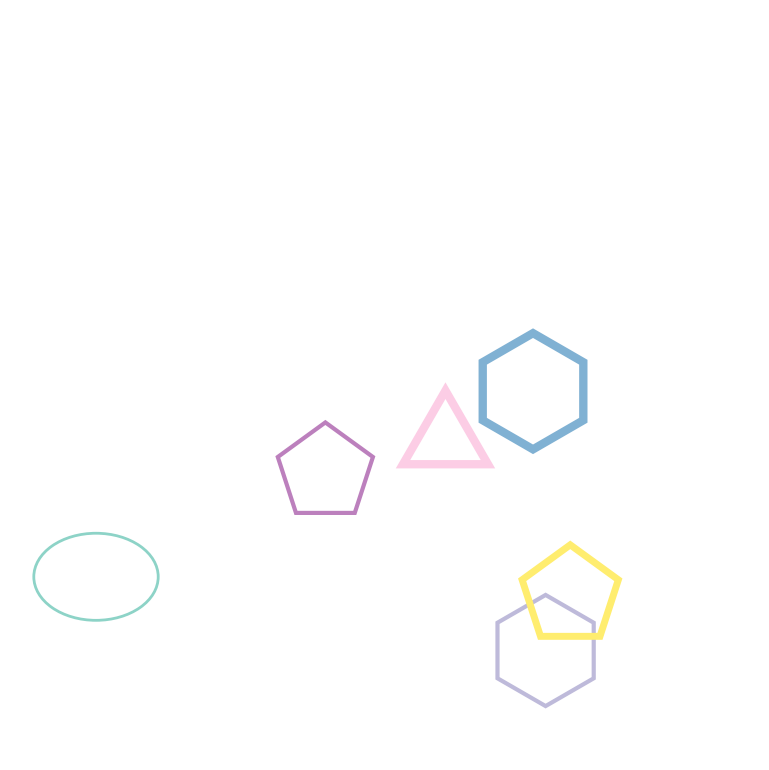[{"shape": "oval", "thickness": 1, "radius": 0.4, "center": [0.125, 0.251]}, {"shape": "hexagon", "thickness": 1.5, "radius": 0.36, "center": [0.709, 0.155]}, {"shape": "hexagon", "thickness": 3, "radius": 0.38, "center": [0.692, 0.492]}, {"shape": "triangle", "thickness": 3, "radius": 0.32, "center": [0.579, 0.429]}, {"shape": "pentagon", "thickness": 1.5, "radius": 0.32, "center": [0.423, 0.386]}, {"shape": "pentagon", "thickness": 2.5, "radius": 0.33, "center": [0.741, 0.227]}]